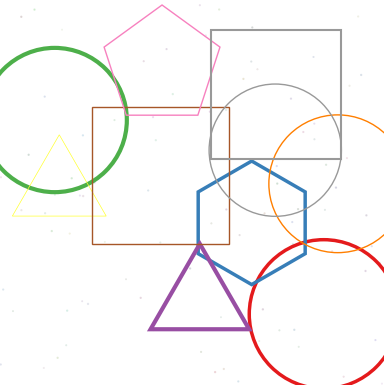[{"shape": "circle", "thickness": 2.5, "radius": 0.97, "center": [0.841, 0.184]}, {"shape": "hexagon", "thickness": 2.5, "radius": 0.8, "center": [0.654, 0.421]}, {"shape": "circle", "thickness": 3, "radius": 0.94, "center": [0.142, 0.688]}, {"shape": "triangle", "thickness": 3, "radius": 0.74, "center": [0.519, 0.219]}, {"shape": "circle", "thickness": 1, "radius": 0.89, "center": [0.877, 0.523]}, {"shape": "triangle", "thickness": 0.5, "radius": 0.7, "center": [0.154, 0.509]}, {"shape": "square", "thickness": 1, "radius": 0.89, "center": [0.417, 0.545]}, {"shape": "pentagon", "thickness": 1, "radius": 0.79, "center": [0.421, 0.829]}, {"shape": "square", "thickness": 1.5, "radius": 0.84, "center": [0.717, 0.755]}, {"shape": "circle", "thickness": 1, "radius": 0.86, "center": [0.715, 0.61]}]